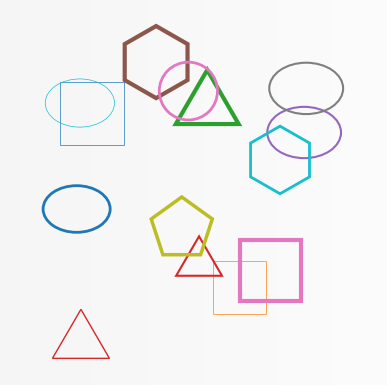[{"shape": "square", "thickness": 0.5, "radius": 0.41, "center": [0.238, 0.706]}, {"shape": "oval", "thickness": 2, "radius": 0.43, "center": [0.198, 0.457]}, {"shape": "square", "thickness": 0.5, "radius": 0.34, "center": [0.617, 0.253]}, {"shape": "triangle", "thickness": 3, "radius": 0.47, "center": [0.535, 0.725]}, {"shape": "triangle", "thickness": 1.5, "radius": 0.34, "center": [0.514, 0.318]}, {"shape": "triangle", "thickness": 1, "radius": 0.42, "center": [0.209, 0.112]}, {"shape": "oval", "thickness": 1.5, "radius": 0.48, "center": [0.785, 0.656]}, {"shape": "hexagon", "thickness": 3, "radius": 0.47, "center": [0.403, 0.839]}, {"shape": "square", "thickness": 3, "radius": 0.4, "center": [0.698, 0.297]}, {"shape": "circle", "thickness": 2, "radius": 0.38, "center": [0.486, 0.763]}, {"shape": "oval", "thickness": 1.5, "radius": 0.48, "center": [0.79, 0.77]}, {"shape": "pentagon", "thickness": 2.5, "radius": 0.41, "center": [0.469, 0.406]}, {"shape": "oval", "thickness": 0.5, "radius": 0.45, "center": [0.206, 0.732]}, {"shape": "hexagon", "thickness": 2, "radius": 0.44, "center": [0.723, 0.585]}]